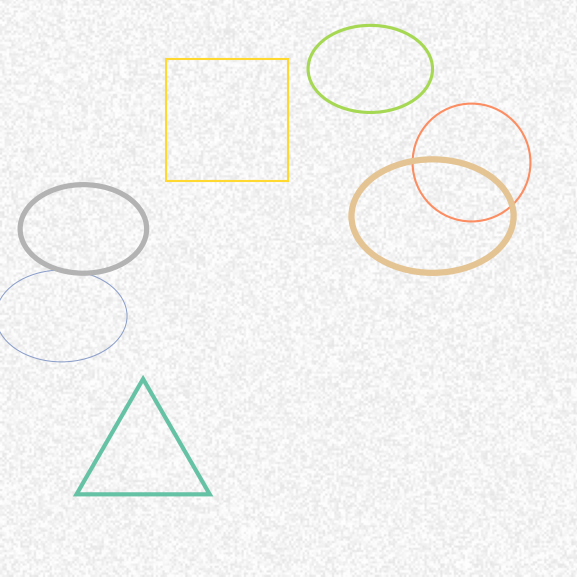[{"shape": "triangle", "thickness": 2, "radius": 0.67, "center": [0.248, 0.21]}, {"shape": "circle", "thickness": 1, "radius": 0.51, "center": [0.816, 0.718]}, {"shape": "oval", "thickness": 0.5, "radius": 0.57, "center": [0.106, 0.452]}, {"shape": "oval", "thickness": 1.5, "radius": 0.54, "center": [0.641, 0.88]}, {"shape": "square", "thickness": 1, "radius": 0.53, "center": [0.393, 0.791]}, {"shape": "oval", "thickness": 3, "radius": 0.7, "center": [0.749, 0.625]}, {"shape": "oval", "thickness": 2.5, "radius": 0.55, "center": [0.144, 0.603]}]